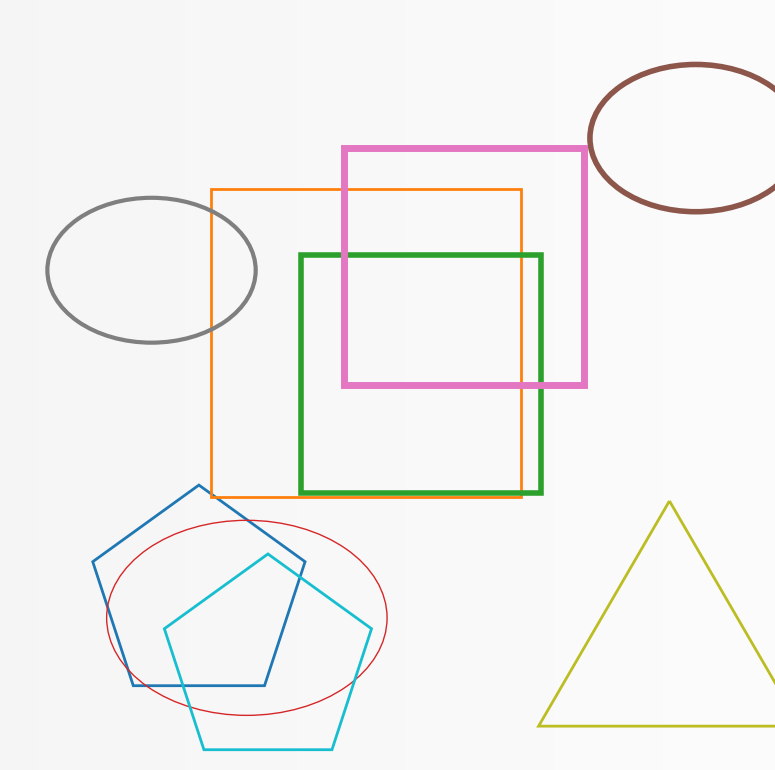[{"shape": "pentagon", "thickness": 1, "radius": 0.72, "center": [0.257, 0.226]}, {"shape": "square", "thickness": 1, "radius": 1.0, "center": [0.472, 0.554]}, {"shape": "square", "thickness": 2, "radius": 0.77, "center": [0.543, 0.514]}, {"shape": "oval", "thickness": 0.5, "radius": 0.9, "center": [0.319, 0.198]}, {"shape": "oval", "thickness": 2, "radius": 0.68, "center": [0.898, 0.821]}, {"shape": "square", "thickness": 2.5, "radius": 0.77, "center": [0.599, 0.654]}, {"shape": "oval", "thickness": 1.5, "radius": 0.67, "center": [0.196, 0.649]}, {"shape": "triangle", "thickness": 1, "radius": 0.97, "center": [0.864, 0.154]}, {"shape": "pentagon", "thickness": 1, "radius": 0.7, "center": [0.346, 0.14]}]